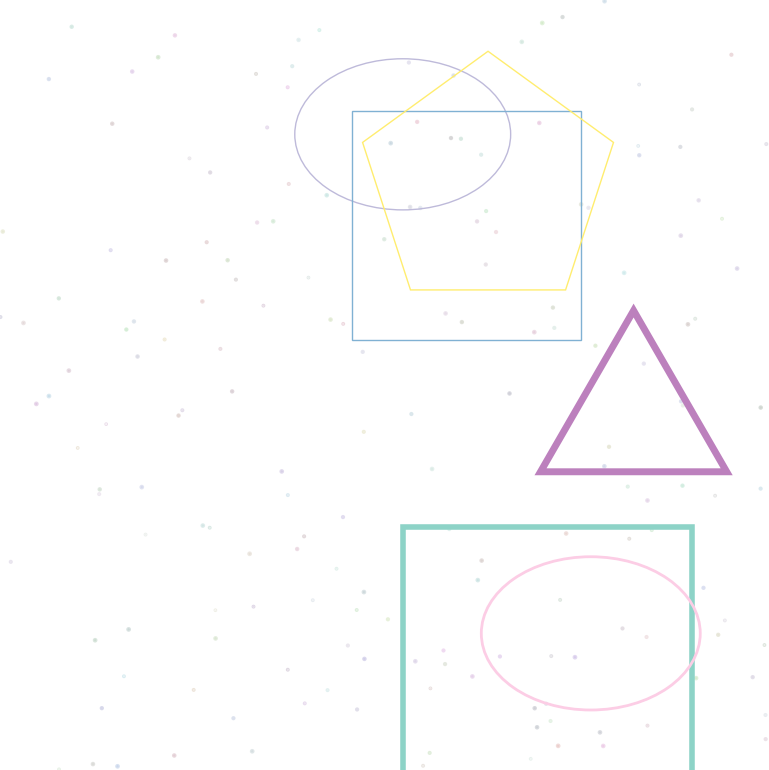[{"shape": "square", "thickness": 2, "radius": 0.94, "center": [0.711, 0.128]}, {"shape": "oval", "thickness": 0.5, "radius": 0.7, "center": [0.523, 0.826]}, {"shape": "square", "thickness": 0.5, "radius": 0.74, "center": [0.606, 0.707]}, {"shape": "oval", "thickness": 1, "radius": 0.71, "center": [0.767, 0.177]}, {"shape": "triangle", "thickness": 2.5, "radius": 0.7, "center": [0.823, 0.457]}, {"shape": "pentagon", "thickness": 0.5, "radius": 0.86, "center": [0.634, 0.762]}]